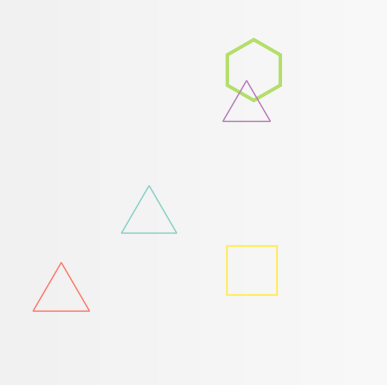[{"shape": "triangle", "thickness": 1, "radius": 0.41, "center": [0.385, 0.436]}, {"shape": "triangle", "thickness": 1, "radius": 0.42, "center": [0.158, 0.234]}, {"shape": "hexagon", "thickness": 2.5, "radius": 0.39, "center": [0.655, 0.818]}, {"shape": "triangle", "thickness": 1, "radius": 0.35, "center": [0.636, 0.72]}, {"shape": "square", "thickness": 1.5, "radius": 0.32, "center": [0.649, 0.298]}]